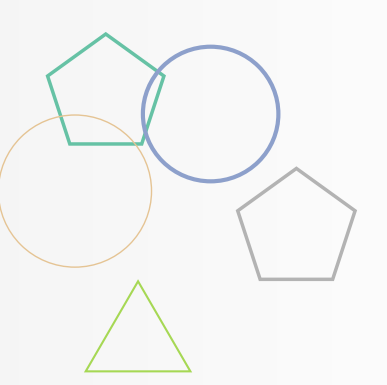[{"shape": "pentagon", "thickness": 2.5, "radius": 0.79, "center": [0.273, 0.754]}, {"shape": "circle", "thickness": 3, "radius": 0.87, "center": [0.544, 0.704]}, {"shape": "triangle", "thickness": 1.5, "radius": 0.78, "center": [0.356, 0.113]}, {"shape": "circle", "thickness": 1, "radius": 0.99, "center": [0.193, 0.504]}, {"shape": "pentagon", "thickness": 2.5, "radius": 0.8, "center": [0.765, 0.403]}]